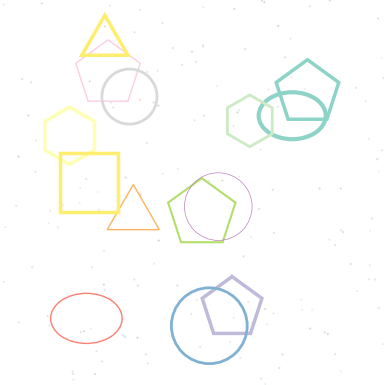[{"shape": "pentagon", "thickness": 2.5, "radius": 0.43, "center": [0.799, 0.759]}, {"shape": "oval", "thickness": 3, "radius": 0.44, "center": [0.759, 0.699]}, {"shape": "hexagon", "thickness": 2.5, "radius": 0.37, "center": [0.181, 0.647]}, {"shape": "pentagon", "thickness": 2.5, "radius": 0.41, "center": [0.603, 0.2]}, {"shape": "oval", "thickness": 1, "radius": 0.46, "center": [0.224, 0.173]}, {"shape": "circle", "thickness": 2, "radius": 0.49, "center": [0.544, 0.154]}, {"shape": "triangle", "thickness": 1, "radius": 0.39, "center": [0.346, 0.443]}, {"shape": "pentagon", "thickness": 1.5, "radius": 0.46, "center": [0.524, 0.445]}, {"shape": "pentagon", "thickness": 1, "radius": 0.44, "center": [0.281, 0.808]}, {"shape": "circle", "thickness": 2, "radius": 0.36, "center": [0.336, 0.749]}, {"shape": "circle", "thickness": 0.5, "radius": 0.44, "center": [0.567, 0.463]}, {"shape": "hexagon", "thickness": 2, "radius": 0.34, "center": [0.649, 0.686]}, {"shape": "square", "thickness": 2.5, "radius": 0.38, "center": [0.232, 0.526]}, {"shape": "triangle", "thickness": 2.5, "radius": 0.35, "center": [0.272, 0.891]}]